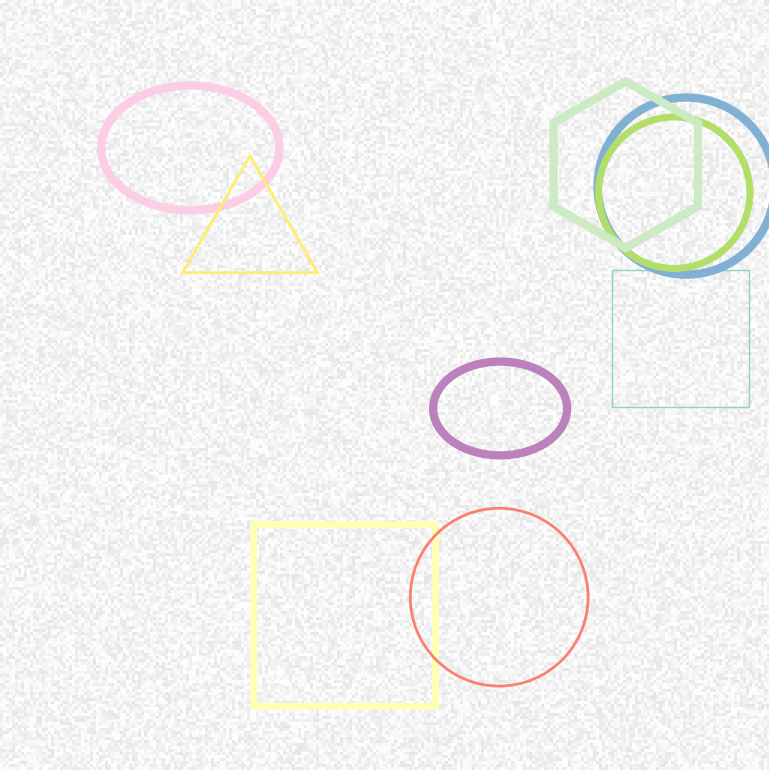[{"shape": "square", "thickness": 0.5, "radius": 0.45, "center": [0.884, 0.56]}, {"shape": "square", "thickness": 2.5, "radius": 0.59, "center": [0.447, 0.201]}, {"shape": "circle", "thickness": 1, "radius": 0.58, "center": [0.648, 0.224]}, {"shape": "circle", "thickness": 3, "radius": 0.58, "center": [0.891, 0.758]}, {"shape": "circle", "thickness": 2.5, "radius": 0.49, "center": [0.876, 0.75]}, {"shape": "oval", "thickness": 3, "radius": 0.58, "center": [0.247, 0.808]}, {"shape": "oval", "thickness": 3, "radius": 0.44, "center": [0.649, 0.47]}, {"shape": "hexagon", "thickness": 3, "radius": 0.54, "center": [0.813, 0.786]}, {"shape": "triangle", "thickness": 1, "radius": 0.51, "center": [0.325, 0.696]}]